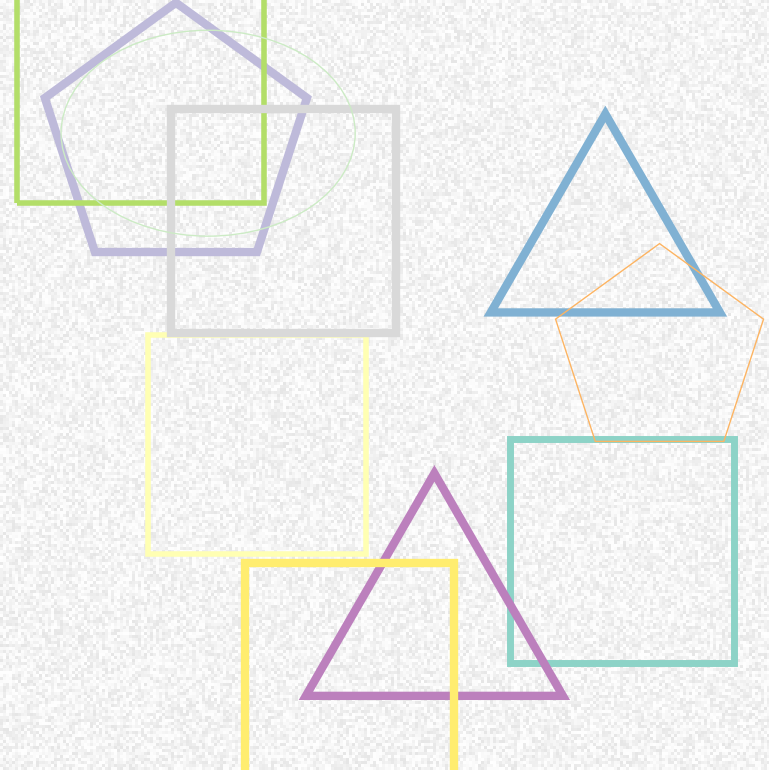[{"shape": "square", "thickness": 2.5, "radius": 0.73, "center": [0.808, 0.284]}, {"shape": "square", "thickness": 2, "radius": 0.71, "center": [0.334, 0.423]}, {"shape": "pentagon", "thickness": 3, "radius": 0.89, "center": [0.228, 0.817]}, {"shape": "triangle", "thickness": 3, "radius": 0.86, "center": [0.786, 0.68]}, {"shape": "pentagon", "thickness": 0.5, "radius": 0.71, "center": [0.857, 0.542]}, {"shape": "square", "thickness": 2, "radius": 0.8, "center": [0.183, 0.897]}, {"shape": "square", "thickness": 3, "radius": 0.73, "center": [0.368, 0.713]}, {"shape": "triangle", "thickness": 3, "radius": 0.96, "center": [0.564, 0.193]}, {"shape": "oval", "thickness": 0.5, "radius": 0.96, "center": [0.27, 0.827]}, {"shape": "square", "thickness": 3, "radius": 0.68, "center": [0.454, 0.132]}]